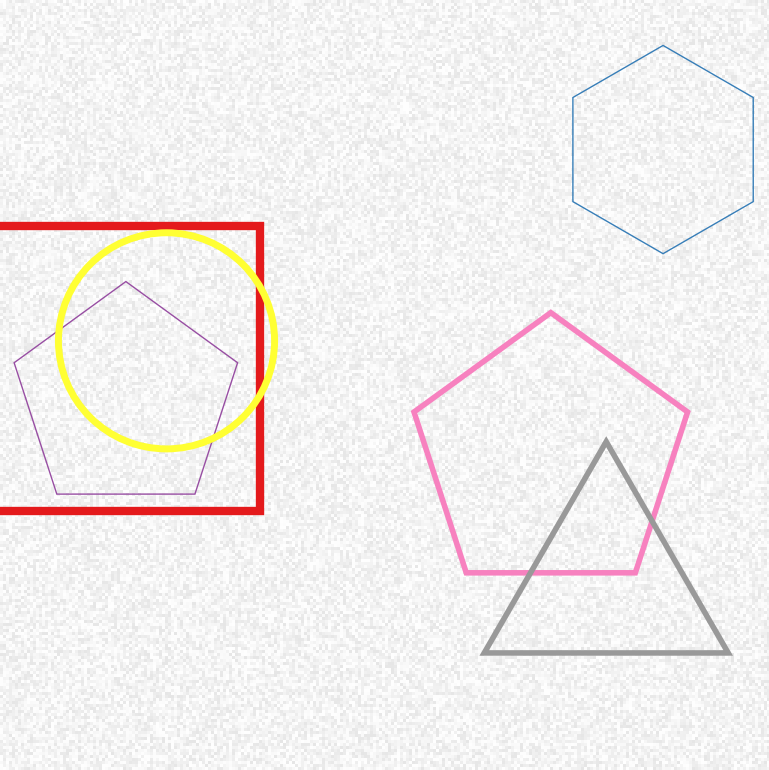[{"shape": "square", "thickness": 3, "radius": 0.92, "center": [0.153, 0.521]}, {"shape": "hexagon", "thickness": 0.5, "radius": 0.68, "center": [0.861, 0.806]}, {"shape": "pentagon", "thickness": 0.5, "radius": 0.76, "center": [0.163, 0.482]}, {"shape": "circle", "thickness": 2.5, "radius": 0.7, "center": [0.216, 0.557]}, {"shape": "pentagon", "thickness": 2, "radius": 0.93, "center": [0.715, 0.407]}, {"shape": "triangle", "thickness": 2, "radius": 0.91, "center": [0.787, 0.243]}]